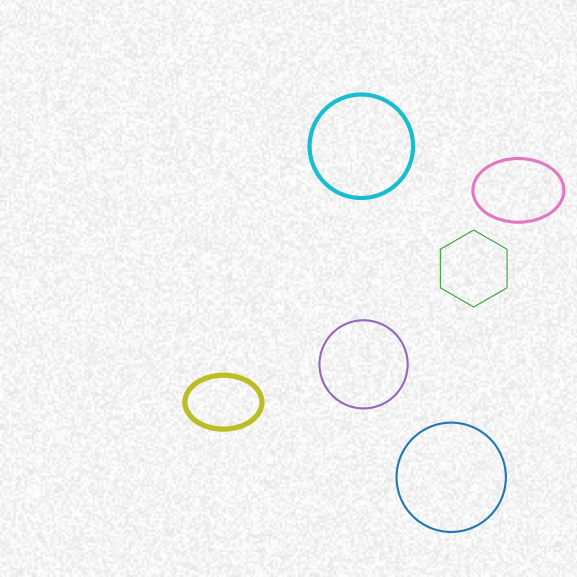[{"shape": "circle", "thickness": 1, "radius": 0.47, "center": [0.781, 0.173]}, {"shape": "hexagon", "thickness": 0.5, "radius": 0.33, "center": [0.82, 0.534]}, {"shape": "circle", "thickness": 1, "radius": 0.38, "center": [0.63, 0.368]}, {"shape": "oval", "thickness": 1.5, "radius": 0.39, "center": [0.898, 0.669]}, {"shape": "oval", "thickness": 2.5, "radius": 0.33, "center": [0.387, 0.303]}, {"shape": "circle", "thickness": 2, "radius": 0.45, "center": [0.626, 0.746]}]